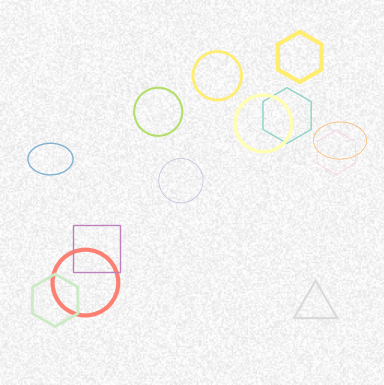[{"shape": "hexagon", "thickness": 1, "radius": 0.36, "center": [0.746, 0.7]}, {"shape": "circle", "thickness": 2.5, "radius": 0.37, "center": [0.684, 0.679]}, {"shape": "circle", "thickness": 0.5, "radius": 0.29, "center": [0.47, 0.531]}, {"shape": "circle", "thickness": 3, "radius": 0.43, "center": [0.222, 0.266]}, {"shape": "oval", "thickness": 1, "radius": 0.29, "center": [0.131, 0.587]}, {"shape": "oval", "thickness": 0.5, "radius": 0.34, "center": [0.883, 0.635]}, {"shape": "circle", "thickness": 1.5, "radius": 0.31, "center": [0.411, 0.71]}, {"shape": "hexagon", "thickness": 0.5, "radius": 0.29, "center": [0.873, 0.604]}, {"shape": "triangle", "thickness": 1.5, "radius": 0.33, "center": [0.82, 0.206]}, {"shape": "square", "thickness": 1, "radius": 0.31, "center": [0.25, 0.354]}, {"shape": "hexagon", "thickness": 2, "radius": 0.34, "center": [0.143, 0.22]}, {"shape": "circle", "thickness": 2, "radius": 0.32, "center": [0.564, 0.803]}, {"shape": "hexagon", "thickness": 3, "radius": 0.33, "center": [0.779, 0.852]}]